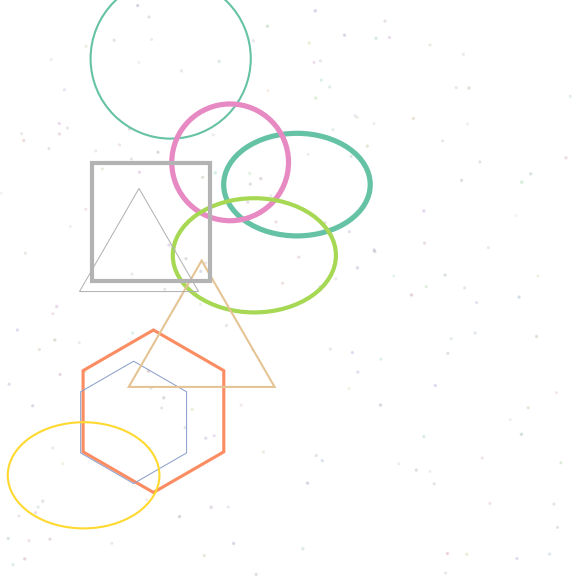[{"shape": "oval", "thickness": 2.5, "radius": 0.63, "center": [0.514, 0.679]}, {"shape": "circle", "thickness": 1, "radius": 0.69, "center": [0.296, 0.898]}, {"shape": "hexagon", "thickness": 1.5, "radius": 0.7, "center": [0.266, 0.287]}, {"shape": "hexagon", "thickness": 0.5, "radius": 0.53, "center": [0.231, 0.268]}, {"shape": "circle", "thickness": 2.5, "radius": 0.51, "center": [0.399, 0.718]}, {"shape": "oval", "thickness": 2, "radius": 0.71, "center": [0.44, 0.557]}, {"shape": "oval", "thickness": 1, "radius": 0.66, "center": [0.145, 0.176]}, {"shape": "triangle", "thickness": 1, "radius": 0.73, "center": [0.349, 0.402]}, {"shape": "triangle", "thickness": 0.5, "radius": 0.6, "center": [0.241, 0.554]}, {"shape": "square", "thickness": 2, "radius": 0.51, "center": [0.262, 0.615]}]